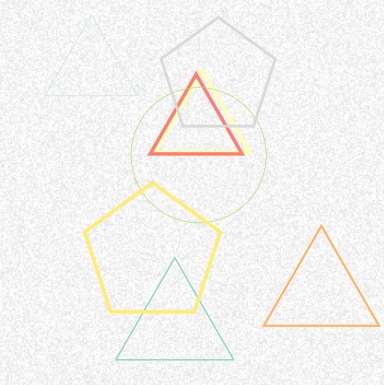[{"shape": "triangle", "thickness": 1, "radius": 0.88, "center": [0.454, 0.154]}, {"shape": "triangle", "thickness": 2.5, "radius": 0.71, "center": [0.526, 0.676]}, {"shape": "triangle", "thickness": 2.5, "radius": 0.69, "center": [0.509, 0.669]}, {"shape": "triangle", "thickness": 1.5, "radius": 0.86, "center": [0.835, 0.24]}, {"shape": "circle", "thickness": 0.5, "radius": 0.88, "center": [0.516, 0.597]}, {"shape": "pentagon", "thickness": 2, "radius": 0.78, "center": [0.567, 0.799]}, {"shape": "triangle", "thickness": 0.5, "radius": 0.7, "center": [0.237, 0.821]}, {"shape": "pentagon", "thickness": 2.5, "radius": 0.93, "center": [0.396, 0.34]}]